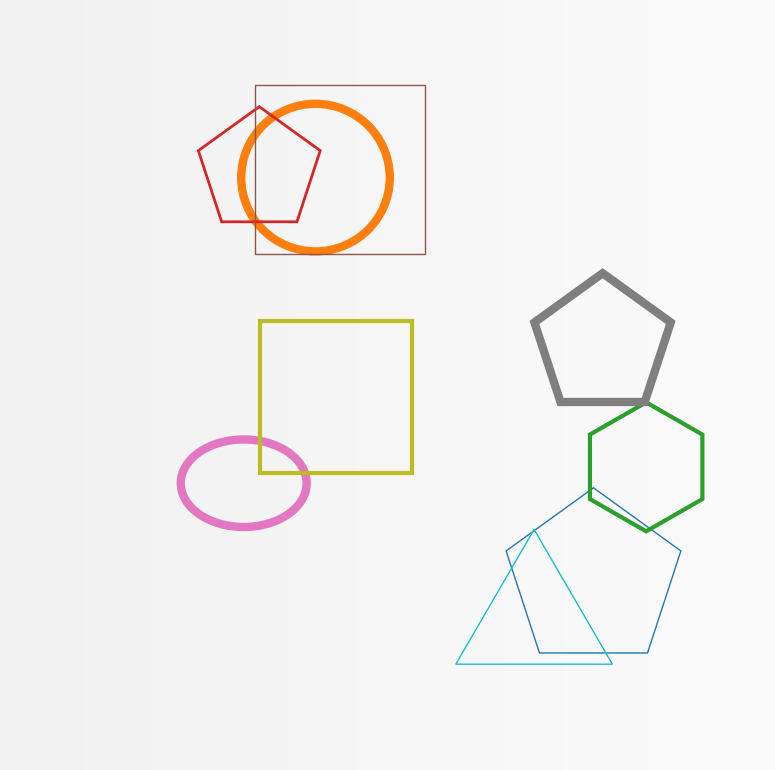[{"shape": "pentagon", "thickness": 0.5, "radius": 0.59, "center": [0.766, 0.248]}, {"shape": "circle", "thickness": 3, "radius": 0.48, "center": [0.407, 0.769]}, {"shape": "hexagon", "thickness": 1.5, "radius": 0.42, "center": [0.834, 0.394]}, {"shape": "pentagon", "thickness": 1, "radius": 0.41, "center": [0.335, 0.779]}, {"shape": "square", "thickness": 0.5, "radius": 0.55, "center": [0.439, 0.78]}, {"shape": "oval", "thickness": 3, "radius": 0.41, "center": [0.314, 0.372]}, {"shape": "pentagon", "thickness": 3, "radius": 0.46, "center": [0.778, 0.553]}, {"shape": "square", "thickness": 1.5, "radius": 0.49, "center": [0.434, 0.485]}, {"shape": "triangle", "thickness": 0.5, "radius": 0.58, "center": [0.689, 0.196]}]